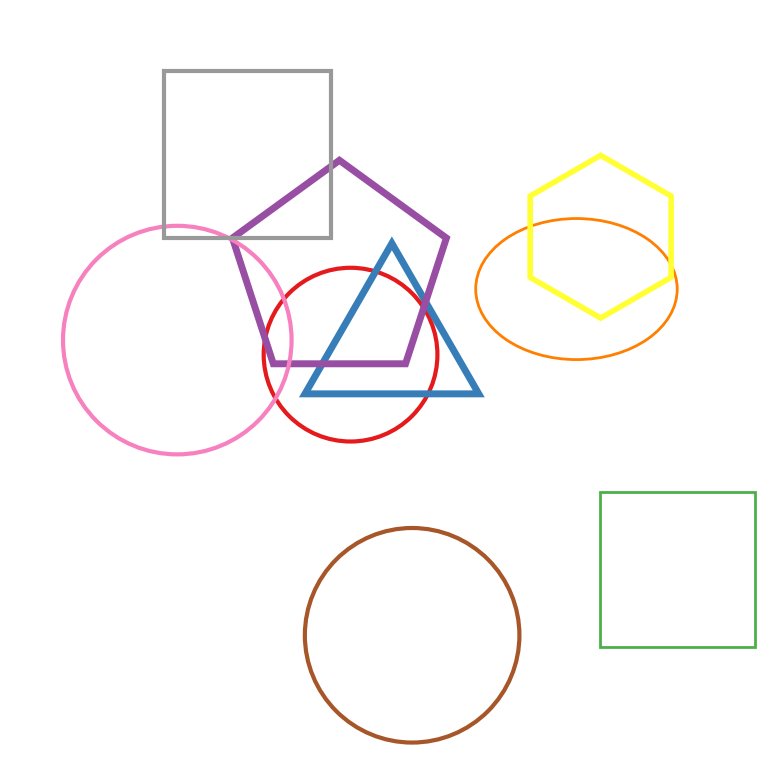[{"shape": "circle", "thickness": 1.5, "radius": 0.56, "center": [0.455, 0.539]}, {"shape": "triangle", "thickness": 2.5, "radius": 0.65, "center": [0.509, 0.554]}, {"shape": "square", "thickness": 1, "radius": 0.5, "center": [0.88, 0.26]}, {"shape": "pentagon", "thickness": 2.5, "radius": 0.73, "center": [0.441, 0.646]}, {"shape": "oval", "thickness": 1, "radius": 0.65, "center": [0.749, 0.625]}, {"shape": "hexagon", "thickness": 2, "radius": 0.53, "center": [0.78, 0.693]}, {"shape": "circle", "thickness": 1.5, "radius": 0.7, "center": [0.535, 0.175]}, {"shape": "circle", "thickness": 1.5, "radius": 0.74, "center": [0.23, 0.558]}, {"shape": "square", "thickness": 1.5, "radius": 0.54, "center": [0.321, 0.8]}]